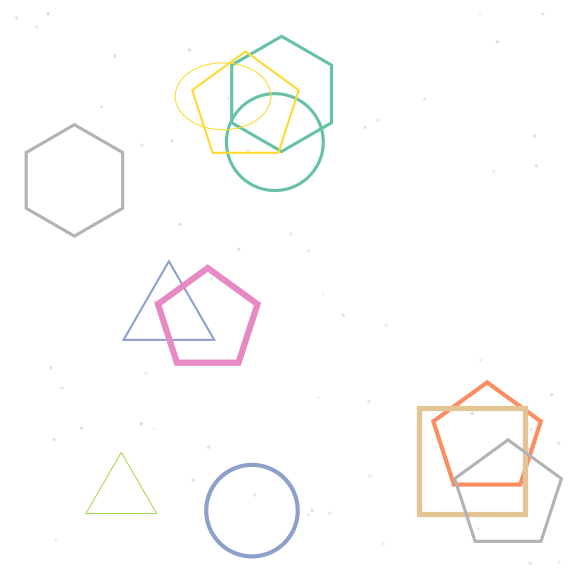[{"shape": "circle", "thickness": 1.5, "radius": 0.42, "center": [0.476, 0.753]}, {"shape": "hexagon", "thickness": 1.5, "radius": 0.5, "center": [0.488, 0.837]}, {"shape": "pentagon", "thickness": 2, "radius": 0.49, "center": [0.843, 0.239]}, {"shape": "circle", "thickness": 2, "radius": 0.4, "center": [0.436, 0.115]}, {"shape": "triangle", "thickness": 1, "radius": 0.45, "center": [0.292, 0.456]}, {"shape": "pentagon", "thickness": 3, "radius": 0.45, "center": [0.36, 0.444]}, {"shape": "triangle", "thickness": 0.5, "radius": 0.35, "center": [0.21, 0.145]}, {"shape": "pentagon", "thickness": 1, "radius": 0.48, "center": [0.425, 0.813]}, {"shape": "oval", "thickness": 0.5, "radius": 0.41, "center": [0.386, 0.832]}, {"shape": "square", "thickness": 2.5, "radius": 0.46, "center": [0.818, 0.2]}, {"shape": "hexagon", "thickness": 1.5, "radius": 0.48, "center": [0.129, 0.687]}, {"shape": "pentagon", "thickness": 1.5, "radius": 0.49, "center": [0.88, 0.14]}]